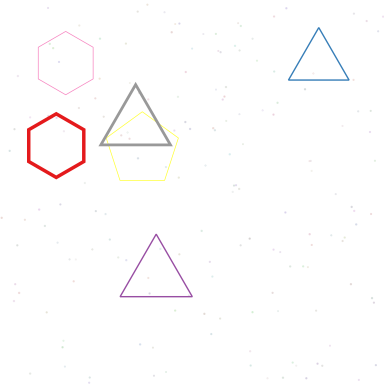[{"shape": "hexagon", "thickness": 2.5, "radius": 0.41, "center": [0.146, 0.622]}, {"shape": "triangle", "thickness": 1, "radius": 0.45, "center": [0.828, 0.837]}, {"shape": "triangle", "thickness": 1, "radius": 0.54, "center": [0.406, 0.284]}, {"shape": "pentagon", "thickness": 0.5, "radius": 0.49, "center": [0.37, 0.611]}, {"shape": "hexagon", "thickness": 0.5, "radius": 0.41, "center": [0.171, 0.836]}, {"shape": "triangle", "thickness": 2, "radius": 0.52, "center": [0.352, 0.676]}]